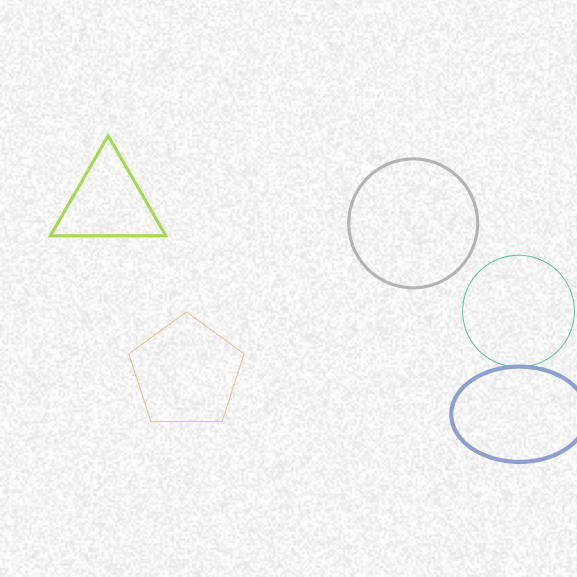[{"shape": "circle", "thickness": 0.5, "radius": 0.48, "center": [0.898, 0.46]}, {"shape": "oval", "thickness": 2, "radius": 0.59, "center": [0.899, 0.282]}, {"shape": "triangle", "thickness": 1.5, "radius": 0.58, "center": [0.187, 0.649]}, {"shape": "pentagon", "thickness": 0.5, "radius": 0.52, "center": [0.323, 0.354]}, {"shape": "circle", "thickness": 1.5, "radius": 0.56, "center": [0.715, 0.612]}]